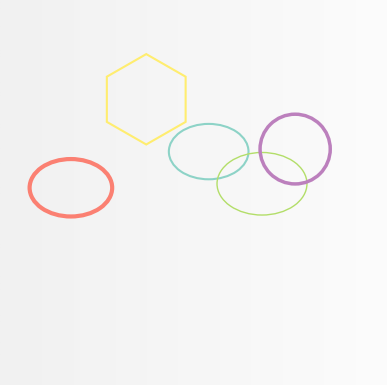[{"shape": "oval", "thickness": 1.5, "radius": 0.51, "center": [0.539, 0.606]}, {"shape": "oval", "thickness": 3, "radius": 0.53, "center": [0.183, 0.512]}, {"shape": "oval", "thickness": 1, "radius": 0.58, "center": [0.676, 0.523]}, {"shape": "circle", "thickness": 2.5, "radius": 0.45, "center": [0.762, 0.613]}, {"shape": "hexagon", "thickness": 1.5, "radius": 0.59, "center": [0.377, 0.742]}]